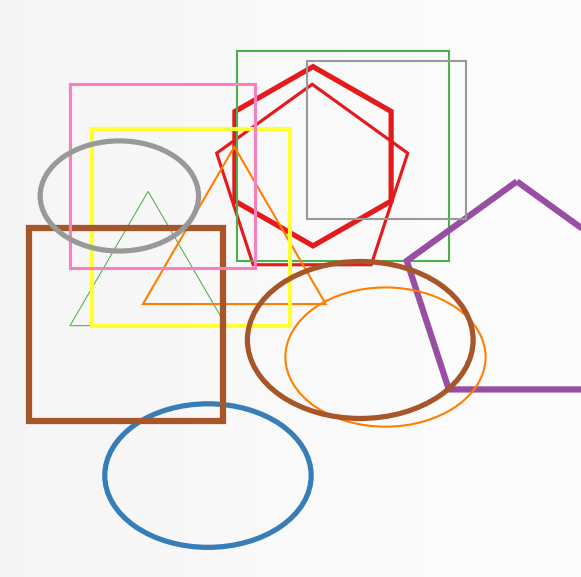[{"shape": "hexagon", "thickness": 2.5, "radius": 0.78, "center": [0.539, 0.729]}, {"shape": "pentagon", "thickness": 1.5, "radius": 0.86, "center": [0.537, 0.68]}, {"shape": "oval", "thickness": 2.5, "radius": 0.89, "center": [0.358, 0.176]}, {"shape": "triangle", "thickness": 0.5, "radius": 0.78, "center": [0.255, 0.513]}, {"shape": "square", "thickness": 1, "radius": 0.91, "center": [0.59, 0.729]}, {"shape": "pentagon", "thickness": 3, "radius": 1.0, "center": [0.889, 0.486]}, {"shape": "triangle", "thickness": 1, "radius": 0.91, "center": [0.403, 0.563]}, {"shape": "oval", "thickness": 1, "radius": 0.86, "center": [0.663, 0.381]}, {"shape": "square", "thickness": 2, "radius": 0.85, "center": [0.329, 0.605]}, {"shape": "oval", "thickness": 2.5, "radius": 0.97, "center": [0.62, 0.41]}, {"shape": "square", "thickness": 3, "radius": 0.84, "center": [0.217, 0.437]}, {"shape": "square", "thickness": 1.5, "radius": 0.8, "center": [0.279, 0.694]}, {"shape": "square", "thickness": 1, "radius": 0.68, "center": [0.666, 0.756]}, {"shape": "oval", "thickness": 2.5, "radius": 0.68, "center": [0.205, 0.66]}]